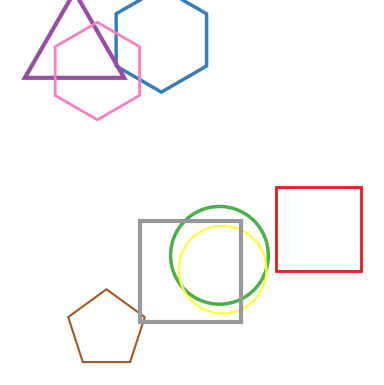[{"shape": "square", "thickness": 2, "radius": 0.55, "center": [0.827, 0.404]}, {"shape": "hexagon", "thickness": 2.5, "radius": 0.68, "center": [0.419, 0.896]}, {"shape": "circle", "thickness": 2.5, "radius": 0.63, "center": [0.57, 0.337]}, {"shape": "triangle", "thickness": 3, "radius": 0.75, "center": [0.194, 0.872]}, {"shape": "circle", "thickness": 1.5, "radius": 0.57, "center": [0.578, 0.3]}, {"shape": "pentagon", "thickness": 1.5, "radius": 0.52, "center": [0.277, 0.144]}, {"shape": "hexagon", "thickness": 2, "radius": 0.63, "center": [0.253, 0.815]}, {"shape": "square", "thickness": 3, "radius": 0.65, "center": [0.494, 0.295]}]